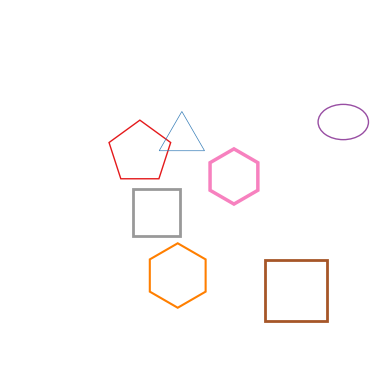[{"shape": "pentagon", "thickness": 1, "radius": 0.42, "center": [0.363, 0.604]}, {"shape": "triangle", "thickness": 0.5, "radius": 0.34, "center": [0.472, 0.642]}, {"shape": "oval", "thickness": 1, "radius": 0.33, "center": [0.892, 0.683]}, {"shape": "hexagon", "thickness": 1.5, "radius": 0.42, "center": [0.462, 0.284]}, {"shape": "square", "thickness": 2, "radius": 0.4, "center": [0.768, 0.245]}, {"shape": "hexagon", "thickness": 2.5, "radius": 0.36, "center": [0.608, 0.542]}, {"shape": "square", "thickness": 2, "radius": 0.31, "center": [0.407, 0.448]}]